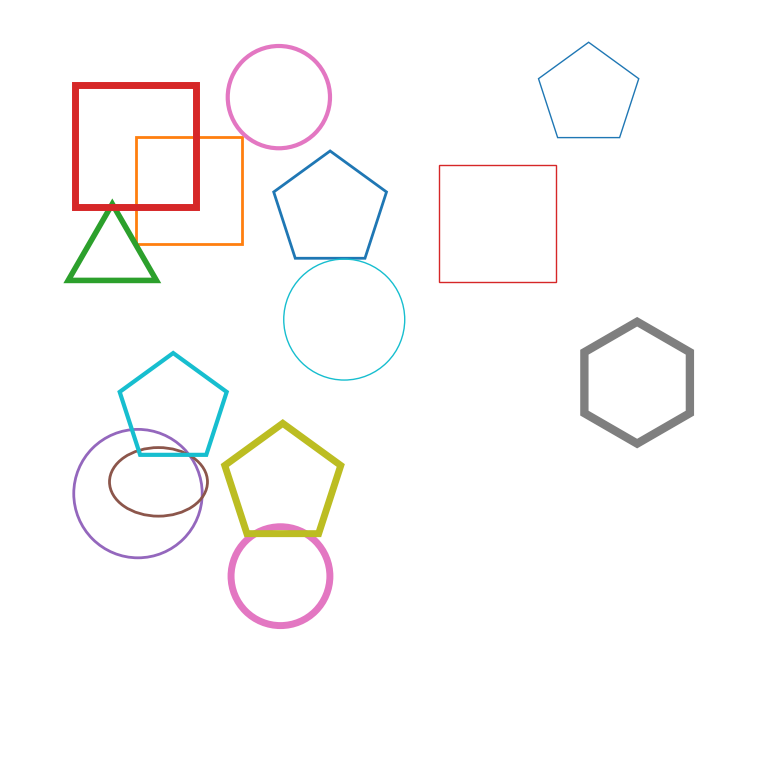[{"shape": "pentagon", "thickness": 0.5, "radius": 0.34, "center": [0.764, 0.877]}, {"shape": "pentagon", "thickness": 1, "radius": 0.39, "center": [0.429, 0.727]}, {"shape": "square", "thickness": 1, "radius": 0.35, "center": [0.246, 0.753]}, {"shape": "triangle", "thickness": 2, "radius": 0.33, "center": [0.146, 0.669]}, {"shape": "square", "thickness": 0.5, "radius": 0.38, "center": [0.647, 0.709]}, {"shape": "square", "thickness": 2.5, "radius": 0.39, "center": [0.176, 0.81]}, {"shape": "circle", "thickness": 1, "radius": 0.42, "center": [0.179, 0.359]}, {"shape": "oval", "thickness": 1, "radius": 0.32, "center": [0.206, 0.374]}, {"shape": "circle", "thickness": 1.5, "radius": 0.33, "center": [0.362, 0.874]}, {"shape": "circle", "thickness": 2.5, "radius": 0.32, "center": [0.364, 0.252]}, {"shape": "hexagon", "thickness": 3, "radius": 0.4, "center": [0.827, 0.503]}, {"shape": "pentagon", "thickness": 2.5, "radius": 0.4, "center": [0.367, 0.371]}, {"shape": "pentagon", "thickness": 1.5, "radius": 0.37, "center": [0.225, 0.468]}, {"shape": "circle", "thickness": 0.5, "radius": 0.39, "center": [0.447, 0.585]}]